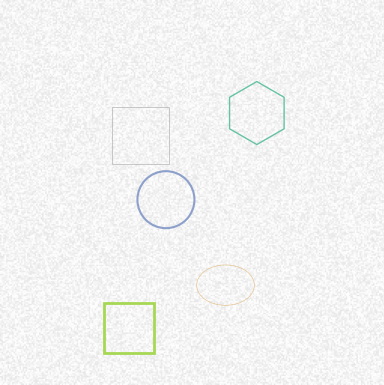[{"shape": "hexagon", "thickness": 1, "radius": 0.41, "center": [0.667, 0.706]}, {"shape": "circle", "thickness": 1.5, "radius": 0.37, "center": [0.431, 0.481]}, {"shape": "square", "thickness": 2, "radius": 0.32, "center": [0.335, 0.148]}, {"shape": "oval", "thickness": 0.5, "radius": 0.37, "center": [0.586, 0.259]}, {"shape": "square", "thickness": 0.5, "radius": 0.38, "center": [0.365, 0.648]}]